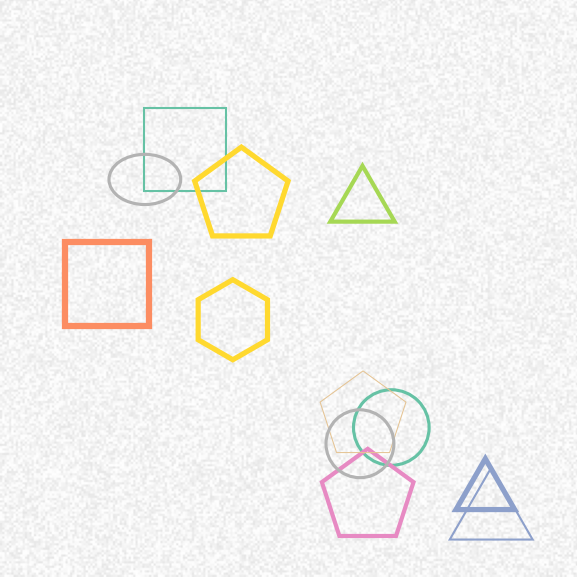[{"shape": "square", "thickness": 1, "radius": 0.36, "center": [0.32, 0.74]}, {"shape": "circle", "thickness": 1.5, "radius": 0.33, "center": [0.678, 0.259]}, {"shape": "square", "thickness": 3, "radius": 0.37, "center": [0.185, 0.508]}, {"shape": "triangle", "thickness": 2.5, "radius": 0.29, "center": [0.84, 0.146]}, {"shape": "triangle", "thickness": 1, "radius": 0.41, "center": [0.851, 0.106]}, {"shape": "pentagon", "thickness": 2, "radius": 0.42, "center": [0.637, 0.139]}, {"shape": "triangle", "thickness": 2, "radius": 0.32, "center": [0.628, 0.648]}, {"shape": "pentagon", "thickness": 2.5, "radius": 0.43, "center": [0.418, 0.659]}, {"shape": "hexagon", "thickness": 2.5, "radius": 0.35, "center": [0.403, 0.445]}, {"shape": "pentagon", "thickness": 0.5, "radius": 0.39, "center": [0.629, 0.279]}, {"shape": "oval", "thickness": 1.5, "radius": 0.31, "center": [0.251, 0.688]}, {"shape": "circle", "thickness": 1.5, "radius": 0.29, "center": [0.623, 0.231]}]